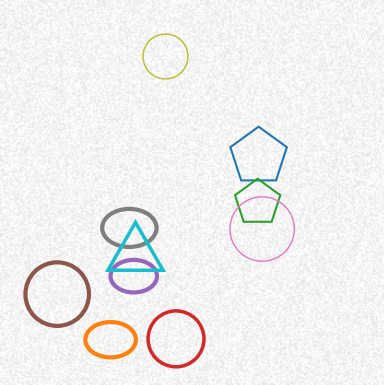[{"shape": "pentagon", "thickness": 1.5, "radius": 0.39, "center": [0.672, 0.594]}, {"shape": "oval", "thickness": 3, "radius": 0.33, "center": [0.287, 0.118]}, {"shape": "pentagon", "thickness": 1.5, "radius": 0.31, "center": [0.669, 0.474]}, {"shape": "circle", "thickness": 2.5, "radius": 0.36, "center": [0.457, 0.12]}, {"shape": "oval", "thickness": 3, "radius": 0.3, "center": [0.347, 0.283]}, {"shape": "circle", "thickness": 3, "radius": 0.41, "center": [0.149, 0.236]}, {"shape": "circle", "thickness": 1, "radius": 0.42, "center": [0.681, 0.405]}, {"shape": "oval", "thickness": 3, "radius": 0.35, "center": [0.336, 0.408]}, {"shape": "circle", "thickness": 1, "radius": 0.29, "center": [0.43, 0.853]}, {"shape": "triangle", "thickness": 2.5, "radius": 0.41, "center": [0.352, 0.339]}]